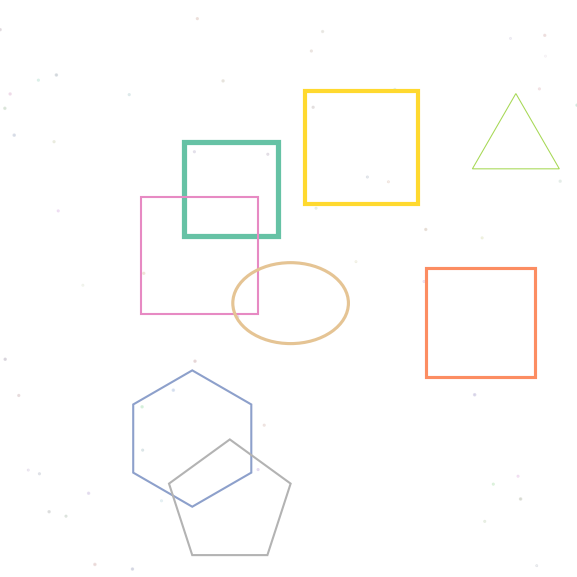[{"shape": "square", "thickness": 2.5, "radius": 0.41, "center": [0.4, 0.671]}, {"shape": "square", "thickness": 1.5, "radius": 0.47, "center": [0.833, 0.441]}, {"shape": "hexagon", "thickness": 1, "radius": 0.59, "center": [0.333, 0.24]}, {"shape": "square", "thickness": 1, "radius": 0.51, "center": [0.346, 0.557]}, {"shape": "triangle", "thickness": 0.5, "radius": 0.43, "center": [0.893, 0.75]}, {"shape": "square", "thickness": 2, "radius": 0.49, "center": [0.626, 0.743]}, {"shape": "oval", "thickness": 1.5, "radius": 0.5, "center": [0.503, 0.474]}, {"shape": "pentagon", "thickness": 1, "radius": 0.55, "center": [0.398, 0.127]}]